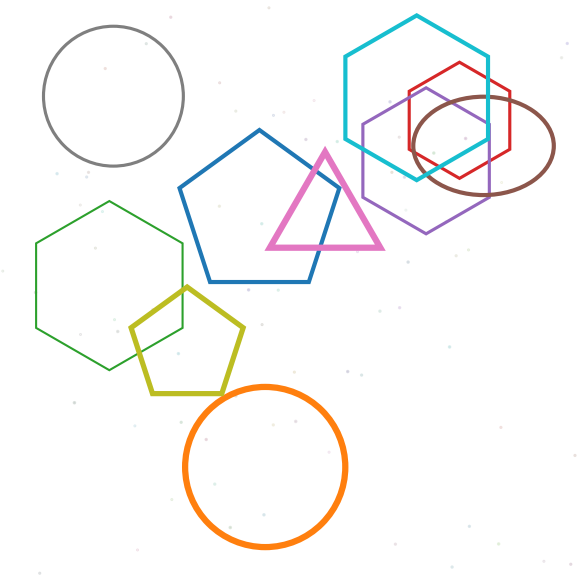[{"shape": "pentagon", "thickness": 2, "radius": 0.73, "center": [0.449, 0.628]}, {"shape": "circle", "thickness": 3, "radius": 0.69, "center": [0.459, 0.19]}, {"shape": "hexagon", "thickness": 1, "radius": 0.73, "center": [0.189, 0.505]}, {"shape": "hexagon", "thickness": 1.5, "radius": 0.5, "center": [0.796, 0.791]}, {"shape": "hexagon", "thickness": 1.5, "radius": 0.63, "center": [0.738, 0.721]}, {"shape": "oval", "thickness": 2, "radius": 0.61, "center": [0.837, 0.747]}, {"shape": "triangle", "thickness": 3, "radius": 0.55, "center": [0.563, 0.625]}, {"shape": "circle", "thickness": 1.5, "radius": 0.61, "center": [0.196, 0.833]}, {"shape": "pentagon", "thickness": 2.5, "radius": 0.51, "center": [0.324, 0.4]}, {"shape": "hexagon", "thickness": 2, "radius": 0.71, "center": [0.722, 0.83]}]